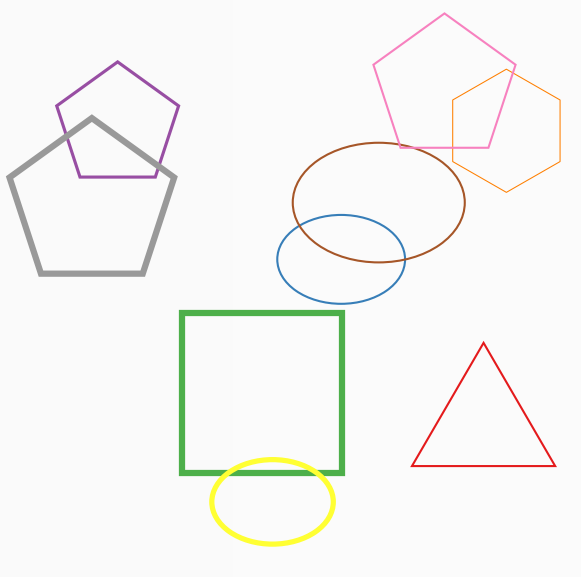[{"shape": "triangle", "thickness": 1, "radius": 0.71, "center": [0.832, 0.263]}, {"shape": "oval", "thickness": 1, "radius": 0.55, "center": [0.587, 0.55]}, {"shape": "square", "thickness": 3, "radius": 0.69, "center": [0.451, 0.319]}, {"shape": "pentagon", "thickness": 1.5, "radius": 0.55, "center": [0.202, 0.782]}, {"shape": "hexagon", "thickness": 0.5, "radius": 0.53, "center": [0.871, 0.773]}, {"shape": "oval", "thickness": 2.5, "radius": 0.52, "center": [0.469, 0.13]}, {"shape": "oval", "thickness": 1, "radius": 0.74, "center": [0.652, 0.648]}, {"shape": "pentagon", "thickness": 1, "radius": 0.64, "center": [0.765, 0.847]}, {"shape": "pentagon", "thickness": 3, "radius": 0.74, "center": [0.158, 0.646]}]